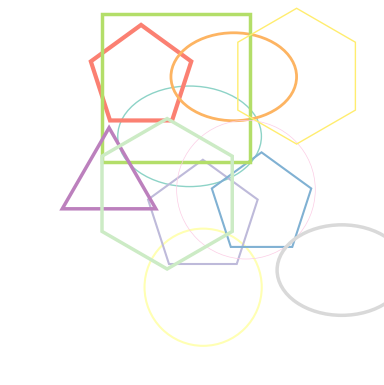[{"shape": "oval", "thickness": 1, "radius": 0.93, "center": [0.492, 0.646]}, {"shape": "circle", "thickness": 1.5, "radius": 0.76, "center": [0.528, 0.254]}, {"shape": "pentagon", "thickness": 1.5, "radius": 0.75, "center": [0.527, 0.435]}, {"shape": "pentagon", "thickness": 3, "radius": 0.69, "center": [0.366, 0.798]}, {"shape": "pentagon", "thickness": 1.5, "radius": 0.68, "center": [0.679, 0.469]}, {"shape": "oval", "thickness": 2, "radius": 0.82, "center": [0.607, 0.801]}, {"shape": "square", "thickness": 2.5, "radius": 0.96, "center": [0.457, 0.772]}, {"shape": "circle", "thickness": 0.5, "radius": 0.9, "center": [0.639, 0.507]}, {"shape": "oval", "thickness": 2.5, "radius": 0.84, "center": [0.888, 0.298]}, {"shape": "triangle", "thickness": 2.5, "radius": 0.7, "center": [0.283, 0.528]}, {"shape": "hexagon", "thickness": 2.5, "radius": 0.98, "center": [0.434, 0.497]}, {"shape": "hexagon", "thickness": 1, "radius": 0.88, "center": [0.77, 0.802]}]